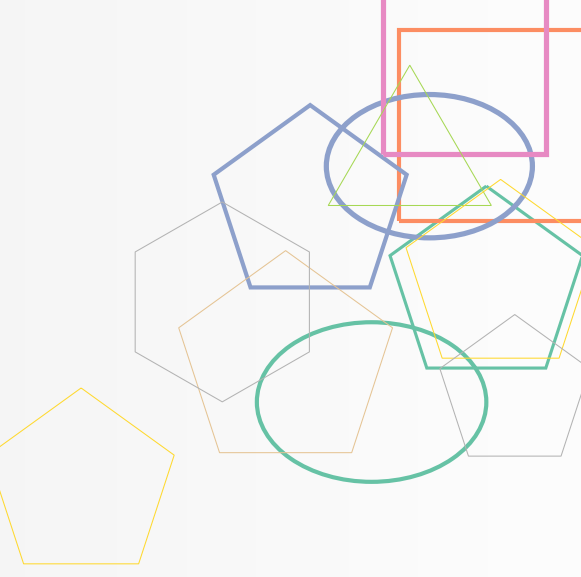[{"shape": "oval", "thickness": 2, "radius": 0.99, "center": [0.639, 0.303]}, {"shape": "pentagon", "thickness": 1.5, "radius": 0.87, "center": [0.837, 0.503]}, {"shape": "square", "thickness": 2, "radius": 0.83, "center": [0.851, 0.782]}, {"shape": "pentagon", "thickness": 2, "radius": 0.87, "center": [0.534, 0.643]}, {"shape": "oval", "thickness": 2.5, "radius": 0.89, "center": [0.739, 0.711]}, {"shape": "square", "thickness": 2.5, "radius": 0.7, "center": [0.799, 0.873]}, {"shape": "triangle", "thickness": 0.5, "radius": 0.81, "center": [0.705, 0.724]}, {"shape": "pentagon", "thickness": 0.5, "radius": 0.86, "center": [0.861, 0.517]}, {"shape": "pentagon", "thickness": 0.5, "radius": 0.84, "center": [0.14, 0.159]}, {"shape": "pentagon", "thickness": 0.5, "radius": 0.97, "center": [0.491, 0.372]}, {"shape": "pentagon", "thickness": 0.5, "radius": 0.68, "center": [0.886, 0.319]}, {"shape": "hexagon", "thickness": 0.5, "radius": 0.87, "center": [0.382, 0.476]}]